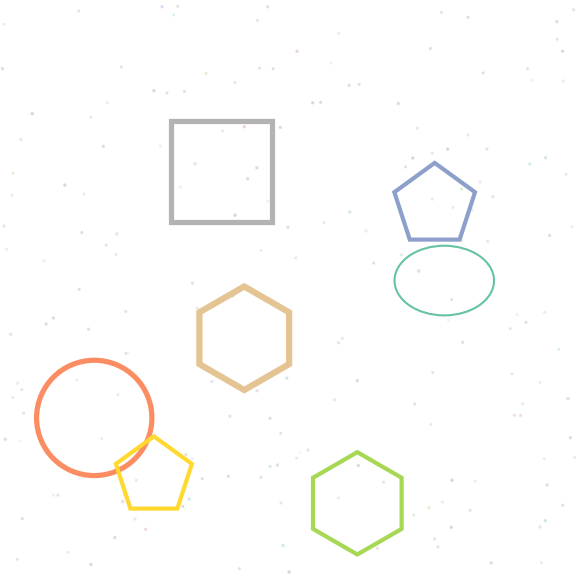[{"shape": "oval", "thickness": 1, "radius": 0.43, "center": [0.769, 0.513]}, {"shape": "circle", "thickness": 2.5, "radius": 0.5, "center": [0.163, 0.275]}, {"shape": "pentagon", "thickness": 2, "radius": 0.37, "center": [0.753, 0.644]}, {"shape": "hexagon", "thickness": 2, "radius": 0.44, "center": [0.619, 0.128]}, {"shape": "pentagon", "thickness": 2, "radius": 0.35, "center": [0.266, 0.174]}, {"shape": "hexagon", "thickness": 3, "radius": 0.45, "center": [0.423, 0.413]}, {"shape": "square", "thickness": 2.5, "radius": 0.44, "center": [0.384, 0.702]}]